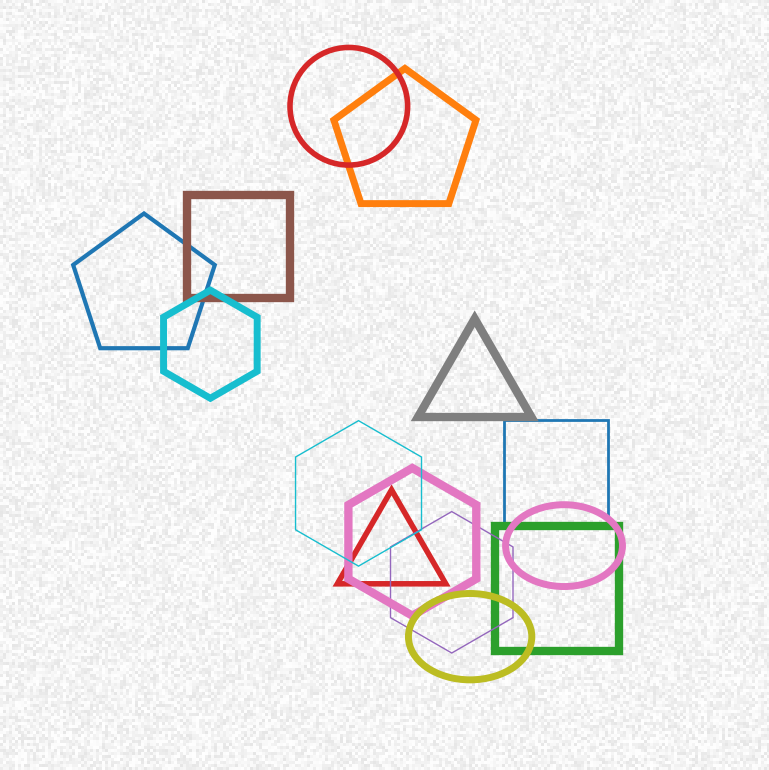[{"shape": "square", "thickness": 1, "radius": 0.34, "center": [0.722, 0.387]}, {"shape": "pentagon", "thickness": 1.5, "radius": 0.48, "center": [0.187, 0.626]}, {"shape": "pentagon", "thickness": 2.5, "radius": 0.49, "center": [0.526, 0.814]}, {"shape": "square", "thickness": 3, "radius": 0.4, "center": [0.724, 0.236]}, {"shape": "triangle", "thickness": 2, "radius": 0.41, "center": [0.509, 0.282]}, {"shape": "circle", "thickness": 2, "radius": 0.38, "center": [0.453, 0.862]}, {"shape": "hexagon", "thickness": 0.5, "radius": 0.46, "center": [0.587, 0.244]}, {"shape": "square", "thickness": 3, "radius": 0.33, "center": [0.31, 0.68]}, {"shape": "hexagon", "thickness": 3, "radius": 0.48, "center": [0.536, 0.296]}, {"shape": "oval", "thickness": 2.5, "radius": 0.38, "center": [0.732, 0.291]}, {"shape": "triangle", "thickness": 3, "radius": 0.43, "center": [0.616, 0.501]}, {"shape": "oval", "thickness": 2.5, "radius": 0.4, "center": [0.611, 0.173]}, {"shape": "hexagon", "thickness": 2.5, "radius": 0.35, "center": [0.273, 0.553]}, {"shape": "hexagon", "thickness": 0.5, "radius": 0.47, "center": [0.466, 0.359]}]